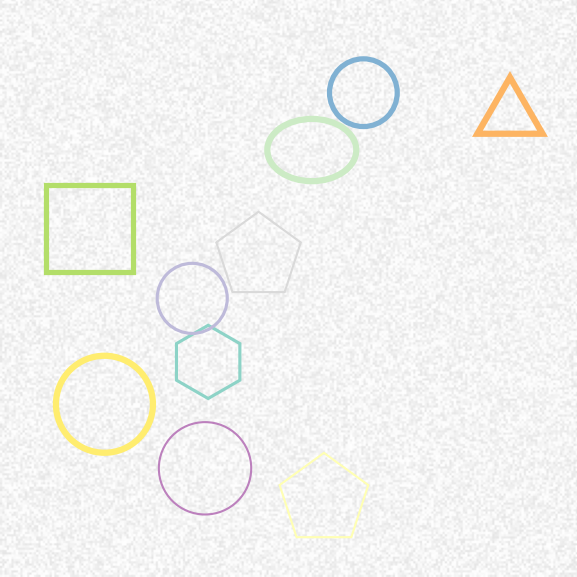[{"shape": "hexagon", "thickness": 1.5, "radius": 0.32, "center": [0.36, 0.372]}, {"shape": "pentagon", "thickness": 1, "radius": 0.4, "center": [0.561, 0.134]}, {"shape": "circle", "thickness": 1.5, "radius": 0.3, "center": [0.333, 0.482]}, {"shape": "circle", "thickness": 2.5, "radius": 0.29, "center": [0.629, 0.839]}, {"shape": "triangle", "thickness": 3, "radius": 0.33, "center": [0.883, 0.8]}, {"shape": "square", "thickness": 2.5, "radius": 0.38, "center": [0.155, 0.603]}, {"shape": "pentagon", "thickness": 1, "radius": 0.38, "center": [0.448, 0.556]}, {"shape": "circle", "thickness": 1, "radius": 0.4, "center": [0.355, 0.188]}, {"shape": "oval", "thickness": 3, "radius": 0.39, "center": [0.54, 0.739]}, {"shape": "circle", "thickness": 3, "radius": 0.42, "center": [0.181, 0.299]}]